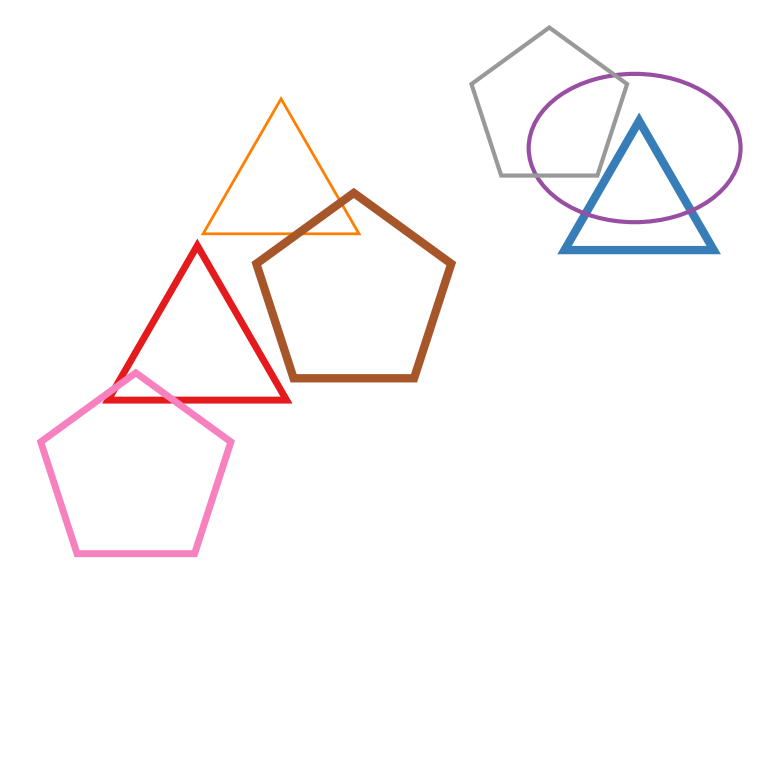[{"shape": "triangle", "thickness": 2.5, "radius": 0.67, "center": [0.256, 0.547]}, {"shape": "triangle", "thickness": 3, "radius": 0.56, "center": [0.83, 0.731]}, {"shape": "oval", "thickness": 1.5, "radius": 0.69, "center": [0.824, 0.808]}, {"shape": "triangle", "thickness": 1, "radius": 0.58, "center": [0.365, 0.755]}, {"shape": "pentagon", "thickness": 3, "radius": 0.67, "center": [0.46, 0.616]}, {"shape": "pentagon", "thickness": 2.5, "radius": 0.65, "center": [0.176, 0.386]}, {"shape": "pentagon", "thickness": 1.5, "radius": 0.53, "center": [0.713, 0.858]}]